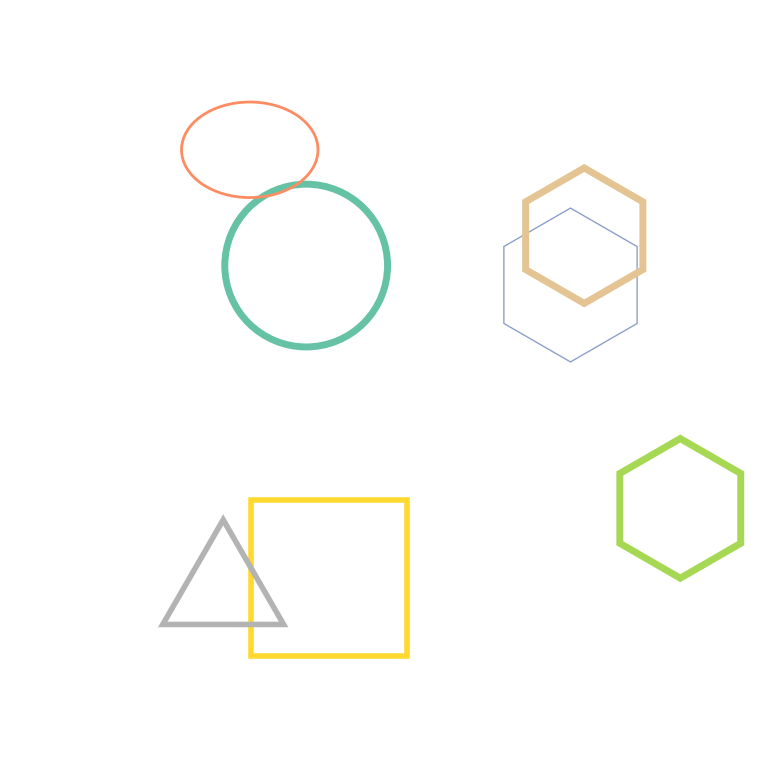[{"shape": "circle", "thickness": 2.5, "radius": 0.53, "center": [0.398, 0.655]}, {"shape": "oval", "thickness": 1, "radius": 0.44, "center": [0.324, 0.805]}, {"shape": "hexagon", "thickness": 0.5, "radius": 0.5, "center": [0.741, 0.63]}, {"shape": "hexagon", "thickness": 2.5, "radius": 0.45, "center": [0.883, 0.34]}, {"shape": "square", "thickness": 2, "radius": 0.51, "center": [0.428, 0.25]}, {"shape": "hexagon", "thickness": 2.5, "radius": 0.44, "center": [0.759, 0.694]}, {"shape": "triangle", "thickness": 2, "radius": 0.45, "center": [0.29, 0.234]}]